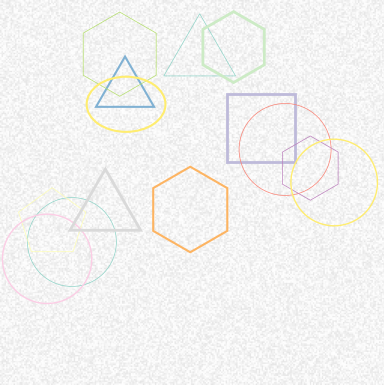[{"shape": "circle", "thickness": 0.5, "radius": 0.58, "center": [0.187, 0.371]}, {"shape": "triangle", "thickness": 0.5, "radius": 0.54, "center": [0.519, 0.857]}, {"shape": "pentagon", "thickness": 0.5, "radius": 0.46, "center": [0.136, 0.421]}, {"shape": "square", "thickness": 2, "radius": 0.44, "center": [0.678, 0.667]}, {"shape": "circle", "thickness": 0.5, "radius": 0.6, "center": [0.741, 0.612]}, {"shape": "triangle", "thickness": 1.5, "radius": 0.44, "center": [0.325, 0.766]}, {"shape": "hexagon", "thickness": 1.5, "radius": 0.56, "center": [0.494, 0.456]}, {"shape": "hexagon", "thickness": 0.5, "radius": 0.55, "center": [0.311, 0.859]}, {"shape": "circle", "thickness": 1, "radius": 0.58, "center": [0.122, 0.328]}, {"shape": "triangle", "thickness": 2, "radius": 0.53, "center": [0.274, 0.455]}, {"shape": "hexagon", "thickness": 0.5, "radius": 0.42, "center": [0.806, 0.563]}, {"shape": "hexagon", "thickness": 2, "radius": 0.46, "center": [0.607, 0.878]}, {"shape": "circle", "thickness": 1, "radius": 0.56, "center": [0.868, 0.526]}, {"shape": "oval", "thickness": 1.5, "radius": 0.51, "center": [0.327, 0.729]}]